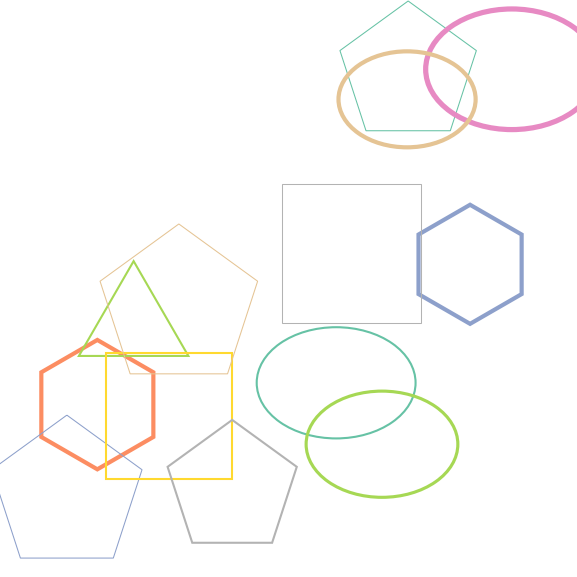[{"shape": "pentagon", "thickness": 0.5, "radius": 0.62, "center": [0.707, 0.873]}, {"shape": "oval", "thickness": 1, "radius": 0.69, "center": [0.582, 0.336]}, {"shape": "hexagon", "thickness": 2, "radius": 0.56, "center": [0.169, 0.298]}, {"shape": "hexagon", "thickness": 2, "radius": 0.52, "center": [0.814, 0.541]}, {"shape": "pentagon", "thickness": 0.5, "radius": 0.68, "center": [0.116, 0.143]}, {"shape": "oval", "thickness": 2.5, "radius": 0.75, "center": [0.886, 0.879]}, {"shape": "triangle", "thickness": 1, "radius": 0.55, "center": [0.231, 0.438]}, {"shape": "oval", "thickness": 1.5, "radius": 0.66, "center": [0.661, 0.23]}, {"shape": "square", "thickness": 1, "radius": 0.55, "center": [0.293, 0.279]}, {"shape": "oval", "thickness": 2, "radius": 0.59, "center": [0.705, 0.827]}, {"shape": "pentagon", "thickness": 0.5, "radius": 0.72, "center": [0.31, 0.468]}, {"shape": "pentagon", "thickness": 1, "radius": 0.59, "center": [0.402, 0.154]}, {"shape": "square", "thickness": 0.5, "radius": 0.6, "center": [0.608, 0.56]}]